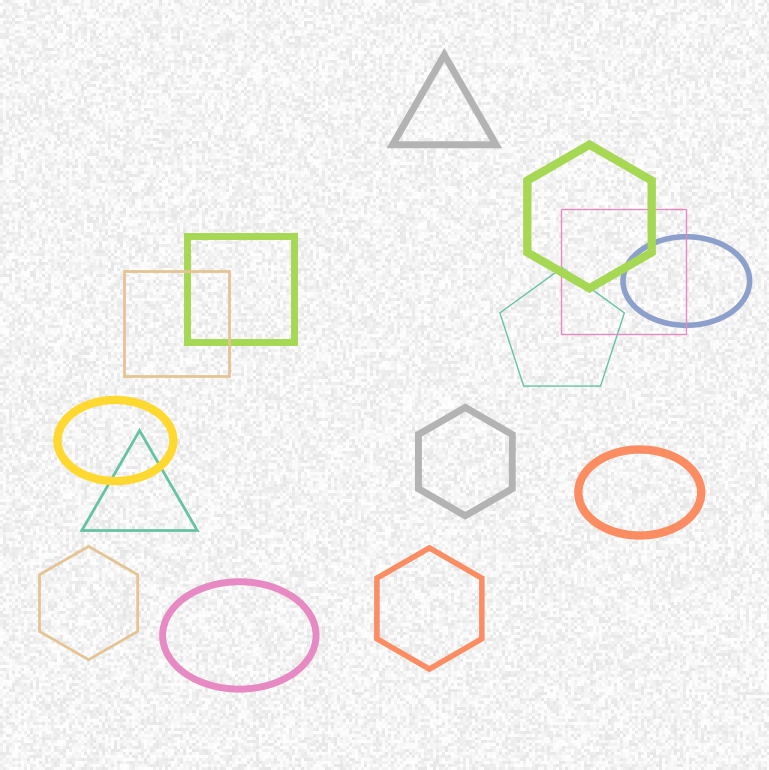[{"shape": "pentagon", "thickness": 0.5, "radius": 0.42, "center": [0.73, 0.567]}, {"shape": "triangle", "thickness": 1, "radius": 0.43, "center": [0.181, 0.354]}, {"shape": "oval", "thickness": 3, "radius": 0.4, "center": [0.831, 0.36]}, {"shape": "hexagon", "thickness": 2, "radius": 0.39, "center": [0.558, 0.21]}, {"shape": "oval", "thickness": 2, "radius": 0.41, "center": [0.891, 0.635]}, {"shape": "square", "thickness": 0.5, "radius": 0.41, "center": [0.81, 0.647]}, {"shape": "oval", "thickness": 2.5, "radius": 0.5, "center": [0.311, 0.175]}, {"shape": "hexagon", "thickness": 3, "radius": 0.47, "center": [0.766, 0.719]}, {"shape": "square", "thickness": 2.5, "radius": 0.35, "center": [0.312, 0.625]}, {"shape": "oval", "thickness": 3, "radius": 0.38, "center": [0.15, 0.428]}, {"shape": "square", "thickness": 1, "radius": 0.34, "center": [0.23, 0.58]}, {"shape": "hexagon", "thickness": 1, "radius": 0.37, "center": [0.115, 0.217]}, {"shape": "triangle", "thickness": 2.5, "radius": 0.39, "center": [0.577, 0.851]}, {"shape": "hexagon", "thickness": 2.5, "radius": 0.35, "center": [0.604, 0.4]}]